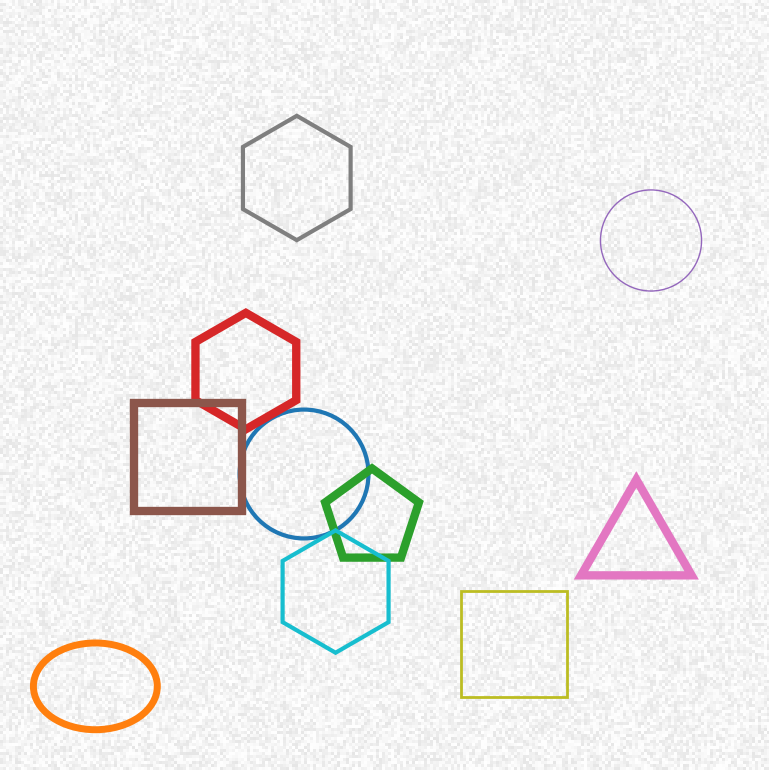[{"shape": "circle", "thickness": 1.5, "radius": 0.42, "center": [0.395, 0.384]}, {"shape": "oval", "thickness": 2.5, "radius": 0.4, "center": [0.124, 0.109]}, {"shape": "pentagon", "thickness": 3, "radius": 0.32, "center": [0.483, 0.328]}, {"shape": "hexagon", "thickness": 3, "radius": 0.38, "center": [0.319, 0.518]}, {"shape": "circle", "thickness": 0.5, "radius": 0.33, "center": [0.845, 0.688]}, {"shape": "square", "thickness": 3, "radius": 0.35, "center": [0.244, 0.407]}, {"shape": "triangle", "thickness": 3, "radius": 0.41, "center": [0.826, 0.294]}, {"shape": "hexagon", "thickness": 1.5, "radius": 0.4, "center": [0.385, 0.769]}, {"shape": "square", "thickness": 1, "radius": 0.34, "center": [0.667, 0.164]}, {"shape": "hexagon", "thickness": 1.5, "radius": 0.4, "center": [0.436, 0.232]}]